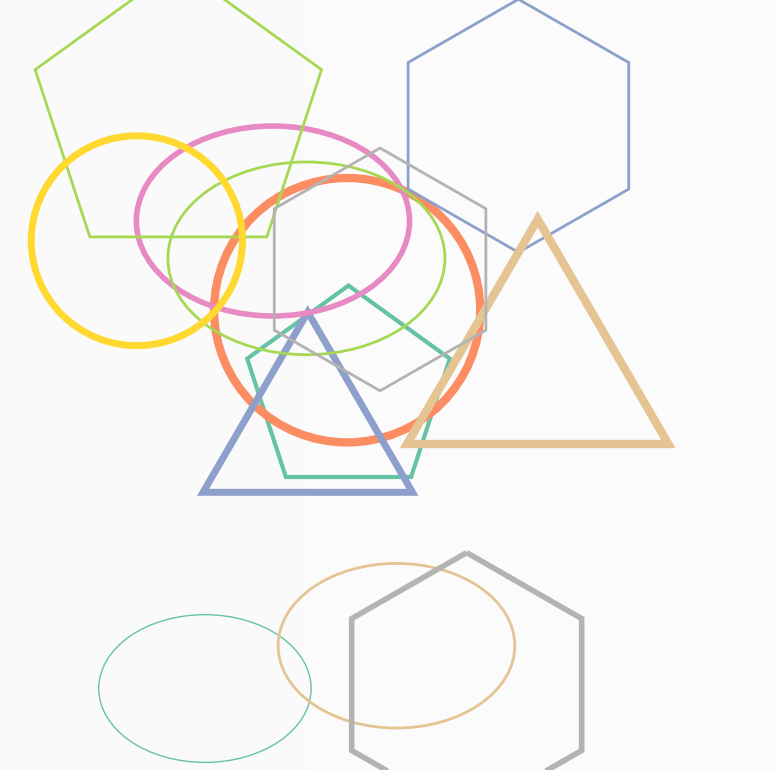[{"shape": "oval", "thickness": 0.5, "radius": 0.69, "center": [0.264, 0.106]}, {"shape": "pentagon", "thickness": 1.5, "radius": 0.69, "center": [0.45, 0.492]}, {"shape": "circle", "thickness": 3, "radius": 0.86, "center": [0.448, 0.597]}, {"shape": "triangle", "thickness": 2.5, "radius": 0.78, "center": [0.397, 0.439]}, {"shape": "hexagon", "thickness": 1, "radius": 0.82, "center": [0.669, 0.837]}, {"shape": "oval", "thickness": 2, "radius": 0.88, "center": [0.352, 0.713]}, {"shape": "pentagon", "thickness": 1, "radius": 0.97, "center": [0.23, 0.849]}, {"shape": "oval", "thickness": 1, "radius": 0.89, "center": [0.395, 0.665]}, {"shape": "circle", "thickness": 2.5, "radius": 0.68, "center": [0.177, 0.687]}, {"shape": "oval", "thickness": 1, "radius": 0.76, "center": [0.512, 0.161]}, {"shape": "triangle", "thickness": 3, "radius": 0.97, "center": [0.694, 0.521]}, {"shape": "hexagon", "thickness": 1, "radius": 0.79, "center": [0.49, 0.65]}, {"shape": "hexagon", "thickness": 2, "radius": 0.86, "center": [0.602, 0.111]}]